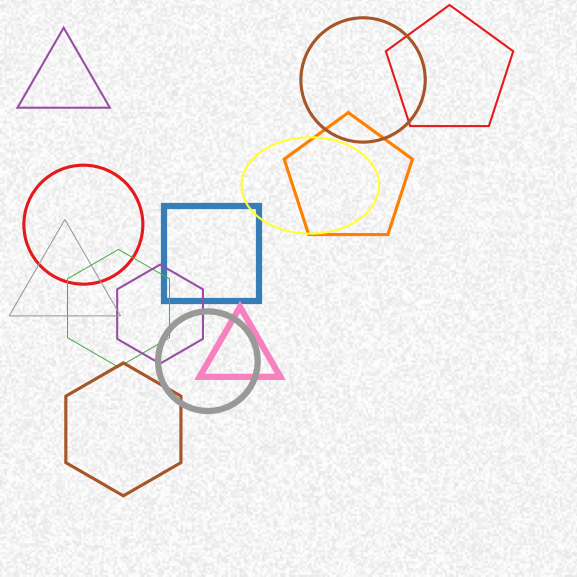[{"shape": "pentagon", "thickness": 1, "radius": 0.58, "center": [0.778, 0.875]}, {"shape": "circle", "thickness": 1.5, "radius": 0.52, "center": [0.144, 0.61]}, {"shape": "square", "thickness": 3, "radius": 0.41, "center": [0.366, 0.56]}, {"shape": "hexagon", "thickness": 0.5, "radius": 0.51, "center": [0.205, 0.465]}, {"shape": "hexagon", "thickness": 1, "radius": 0.43, "center": [0.277, 0.455]}, {"shape": "triangle", "thickness": 1, "radius": 0.46, "center": [0.11, 0.859]}, {"shape": "pentagon", "thickness": 1.5, "radius": 0.58, "center": [0.603, 0.687]}, {"shape": "oval", "thickness": 1, "radius": 0.6, "center": [0.537, 0.678]}, {"shape": "circle", "thickness": 1.5, "radius": 0.54, "center": [0.629, 0.861]}, {"shape": "hexagon", "thickness": 1.5, "radius": 0.58, "center": [0.214, 0.256]}, {"shape": "triangle", "thickness": 3, "radius": 0.4, "center": [0.416, 0.387]}, {"shape": "triangle", "thickness": 0.5, "radius": 0.56, "center": [0.112, 0.508]}, {"shape": "circle", "thickness": 3, "radius": 0.43, "center": [0.36, 0.374]}]